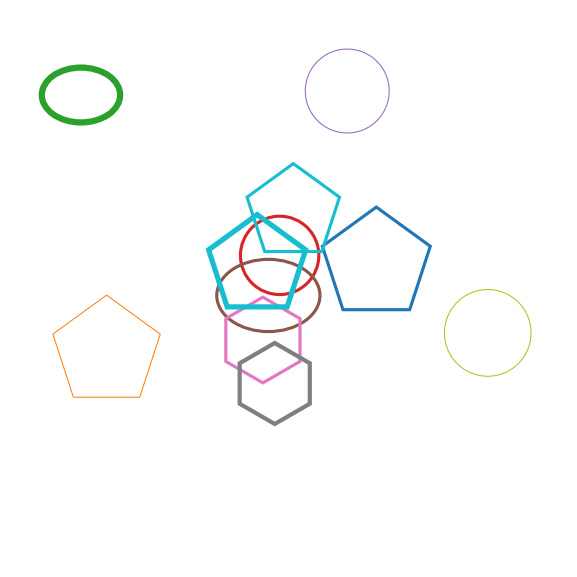[{"shape": "pentagon", "thickness": 1.5, "radius": 0.49, "center": [0.652, 0.542]}, {"shape": "pentagon", "thickness": 0.5, "radius": 0.49, "center": [0.185, 0.39]}, {"shape": "oval", "thickness": 3, "radius": 0.34, "center": [0.14, 0.835]}, {"shape": "circle", "thickness": 1.5, "radius": 0.34, "center": [0.484, 0.557]}, {"shape": "circle", "thickness": 0.5, "radius": 0.36, "center": [0.601, 0.842]}, {"shape": "oval", "thickness": 1.5, "radius": 0.45, "center": [0.465, 0.488]}, {"shape": "hexagon", "thickness": 1.5, "radius": 0.37, "center": [0.455, 0.41]}, {"shape": "hexagon", "thickness": 2, "radius": 0.35, "center": [0.476, 0.335]}, {"shape": "circle", "thickness": 0.5, "radius": 0.38, "center": [0.845, 0.423]}, {"shape": "pentagon", "thickness": 2.5, "radius": 0.44, "center": [0.445, 0.539]}, {"shape": "pentagon", "thickness": 1.5, "radius": 0.42, "center": [0.508, 0.632]}]